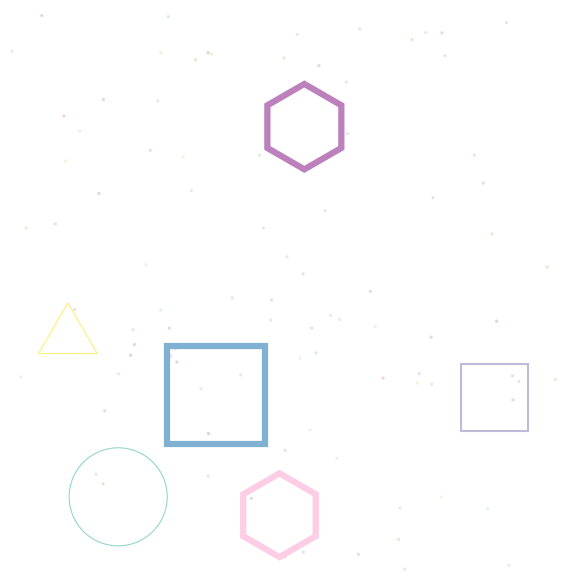[{"shape": "circle", "thickness": 0.5, "radius": 0.42, "center": [0.205, 0.139]}, {"shape": "square", "thickness": 1, "radius": 0.29, "center": [0.856, 0.311]}, {"shape": "square", "thickness": 3, "radius": 0.42, "center": [0.374, 0.316]}, {"shape": "hexagon", "thickness": 3, "radius": 0.36, "center": [0.484, 0.107]}, {"shape": "hexagon", "thickness": 3, "radius": 0.37, "center": [0.527, 0.78]}, {"shape": "triangle", "thickness": 0.5, "radius": 0.29, "center": [0.118, 0.416]}]